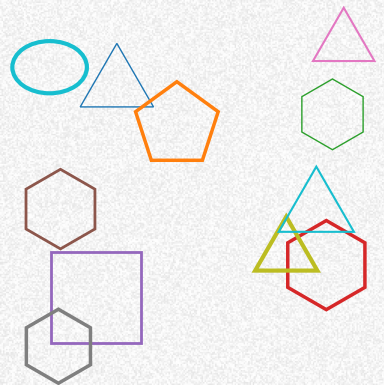[{"shape": "triangle", "thickness": 1, "radius": 0.55, "center": [0.304, 0.777]}, {"shape": "pentagon", "thickness": 2.5, "radius": 0.56, "center": [0.459, 0.675]}, {"shape": "hexagon", "thickness": 1, "radius": 0.46, "center": [0.864, 0.703]}, {"shape": "hexagon", "thickness": 2.5, "radius": 0.58, "center": [0.848, 0.311]}, {"shape": "square", "thickness": 2, "radius": 0.59, "center": [0.25, 0.227]}, {"shape": "hexagon", "thickness": 2, "radius": 0.52, "center": [0.157, 0.457]}, {"shape": "triangle", "thickness": 1.5, "radius": 0.46, "center": [0.893, 0.888]}, {"shape": "hexagon", "thickness": 2.5, "radius": 0.48, "center": [0.152, 0.101]}, {"shape": "triangle", "thickness": 3, "radius": 0.47, "center": [0.744, 0.344]}, {"shape": "triangle", "thickness": 1.5, "radius": 0.56, "center": [0.822, 0.454]}, {"shape": "oval", "thickness": 3, "radius": 0.48, "center": [0.129, 0.825]}]